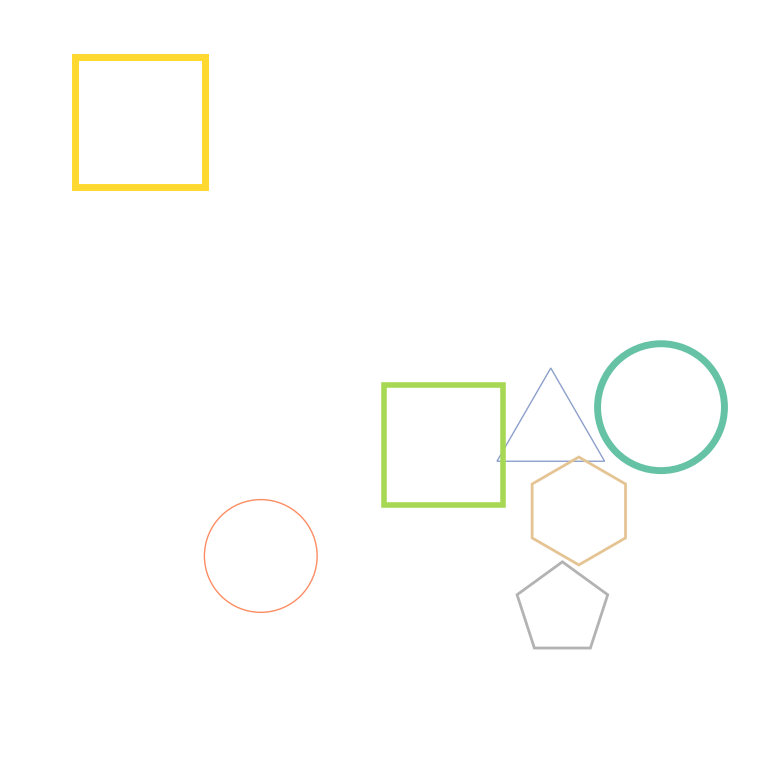[{"shape": "circle", "thickness": 2.5, "radius": 0.41, "center": [0.858, 0.471]}, {"shape": "circle", "thickness": 0.5, "radius": 0.37, "center": [0.339, 0.278]}, {"shape": "triangle", "thickness": 0.5, "radius": 0.4, "center": [0.715, 0.441]}, {"shape": "square", "thickness": 2, "radius": 0.39, "center": [0.576, 0.422]}, {"shape": "square", "thickness": 2.5, "radius": 0.42, "center": [0.182, 0.841]}, {"shape": "hexagon", "thickness": 1, "radius": 0.35, "center": [0.752, 0.336]}, {"shape": "pentagon", "thickness": 1, "radius": 0.31, "center": [0.73, 0.208]}]